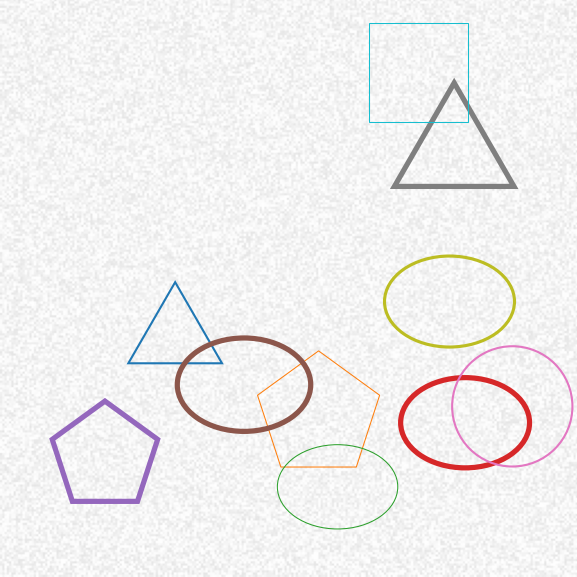[{"shape": "triangle", "thickness": 1, "radius": 0.47, "center": [0.303, 0.417]}, {"shape": "pentagon", "thickness": 0.5, "radius": 0.56, "center": [0.552, 0.28]}, {"shape": "oval", "thickness": 0.5, "radius": 0.52, "center": [0.585, 0.156]}, {"shape": "oval", "thickness": 2.5, "radius": 0.56, "center": [0.805, 0.267]}, {"shape": "pentagon", "thickness": 2.5, "radius": 0.48, "center": [0.182, 0.209]}, {"shape": "oval", "thickness": 2.5, "radius": 0.58, "center": [0.423, 0.333]}, {"shape": "circle", "thickness": 1, "radius": 0.52, "center": [0.887, 0.295]}, {"shape": "triangle", "thickness": 2.5, "radius": 0.6, "center": [0.786, 0.736]}, {"shape": "oval", "thickness": 1.5, "radius": 0.56, "center": [0.778, 0.477]}, {"shape": "square", "thickness": 0.5, "radius": 0.43, "center": [0.724, 0.873]}]